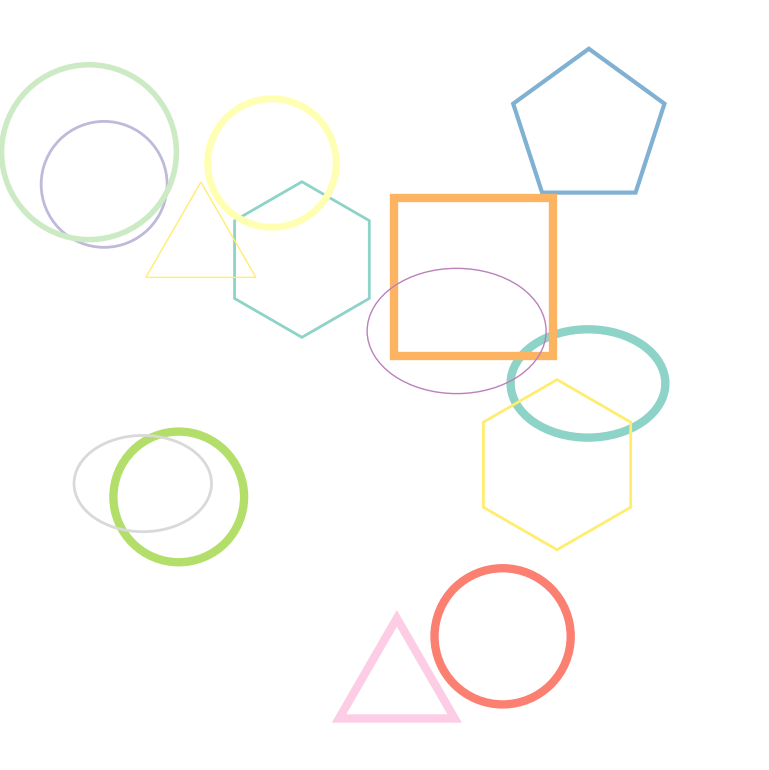[{"shape": "hexagon", "thickness": 1, "radius": 0.51, "center": [0.392, 0.663]}, {"shape": "oval", "thickness": 3, "radius": 0.5, "center": [0.764, 0.502]}, {"shape": "circle", "thickness": 2.5, "radius": 0.42, "center": [0.353, 0.788]}, {"shape": "circle", "thickness": 1, "radius": 0.41, "center": [0.135, 0.761]}, {"shape": "circle", "thickness": 3, "radius": 0.44, "center": [0.653, 0.174]}, {"shape": "pentagon", "thickness": 1.5, "radius": 0.52, "center": [0.765, 0.833]}, {"shape": "square", "thickness": 3, "radius": 0.51, "center": [0.615, 0.64]}, {"shape": "circle", "thickness": 3, "radius": 0.42, "center": [0.232, 0.355]}, {"shape": "triangle", "thickness": 3, "radius": 0.43, "center": [0.515, 0.11]}, {"shape": "oval", "thickness": 1, "radius": 0.45, "center": [0.185, 0.372]}, {"shape": "oval", "thickness": 0.5, "radius": 0.58, "center": [0.593, 0.57]}, {"shape": "circle", "thickness": 2, "radius": 0.57, "center": [0.116, 0.802]}, {"shape": "triangle", "thickness": 0.5, "radius": 0.41, "center": [0.261, 0.681]}, {"shape": "hexagon", "thickness": 1, "radius": 0.55, "center": [0.723, 0.397]}]